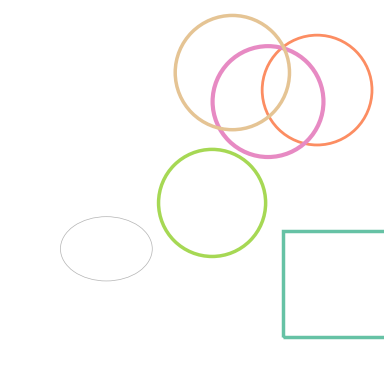[{"shape": "square", "thickness": 2.5, "radius": 0.69, "center": [0.872, 0.263]}, {"shape": "circle", "thickness": 2, "radius": 0.71, "center": [0.824, 0.766]}, {"shape": "circle", "thickness": 3, "radius": 0.72, "center": [0.696, 0.736]}, {"shape": "circle", "thickness": 2.5, "radius": 0.7, "center": [0.551, 0.473]}, {"shape": "circle", "thickness": 2.5, "radius": 0.74, "center": [0.604, 0.811]}, {"shape": "oval", "thickness": 0.5, "radius": 0.6, "center": [0.276, 0.354]}]